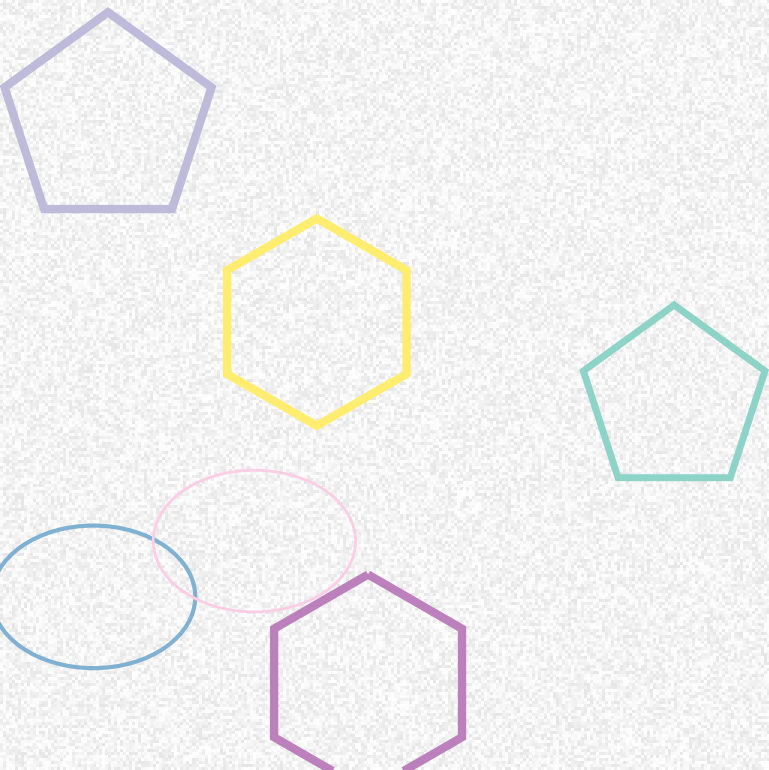[{"shape": "pentagon", "thickness": 2.5, "radius": 0.62, "center": [0.876, 0.48]}, {"shape": "pentagon", "thickness": 3, "radius": 0.71, "center": [0.14, 0.843]}, {"shape": "oval", "thickness": 1.5, "radius": 0.66, "center": [0.121, 0.225]}, {"shape": "oval", "thickness": 1, "radius": 0.66, "center": [0.33, 0.297]}, {"shape": "hexagon", "thickness": 3, "radius": 0.7, "center": [0.478, 0.113]}, {"shape": "hexagon", "thickness": 3, "radius": 0.67, "center": [0.411, 0.582]}]